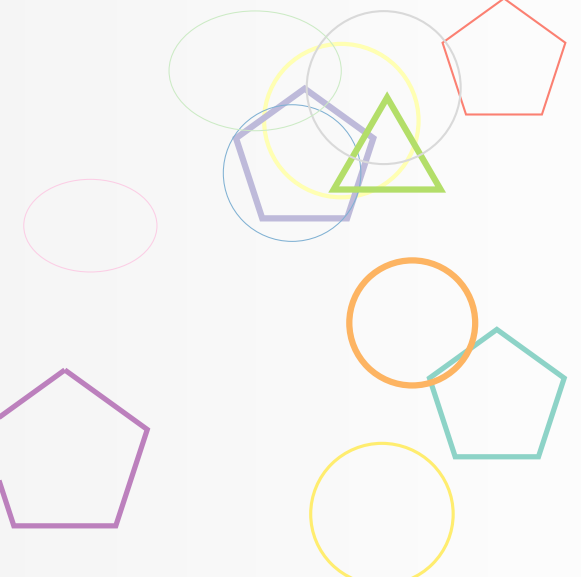[{"shape": "pentagon", "thickness": 2.5, "radius": 0.61, "center": [0.855, 0.307]}, {"shape": "circle", "thickness": 2, "radius": 0.66, "center": [0.587, 0.79]}, {"shape": "pentagon", "thickness": 3, "radius": 0.62, "center": [0.524, 0.722]}, {"shape": "pentagon", "thickness": 1, "radius": 0.56, "center": [0.867, 0.891]}, {"shape": "circle", "thickness": 0.5, "radius": 0.59, "center": [0.503, 0.699]}, {"shape": "circle", "thickness": 3, "radius": 0.54, "center": [0.709, 0.44]}, {"shape": "triangle", "thickness": 3, "radius": 0.53, "center": [0.666, 0.724]}, {"shape": "oval", "thickness": 0.5, "radius": 0.57, "center": [0.155, 0.608]}, {"shape": "circle", "thickness": 1, "radius": 0.66, "center": [0.66, 0.847]}, {"shape": "pentagon", "thickness": 2.5, "radius": 0.75, "center": [0.111, 0.209]}, {"shape": "oval", "thickness": 0.5, "radius": 0.74, "center": [0.439, 0.876]}, {"shape": "circle", "thickness": 1.5, "radius": 0.61, "center": [0.657, 0.109]}]